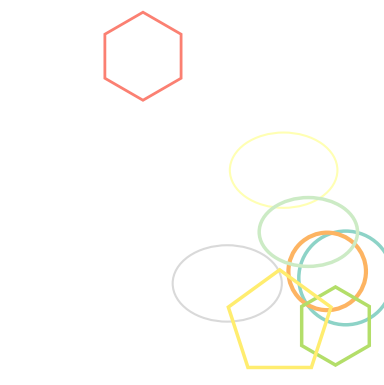[{"shape": "circle", "thickness": 2.5, "radius": 0.61, "center": [0.898, 0.278]}, {"shape": "oval", "thickness": 1.5, "radius": 0.7, "center": [0.737, 0.558]}, {"shape": "hexagon", "thickness": 2, "radius": 0.57, "center": [0.371, 0.854]}, {"shape": "circle", "thickness": 3, "radius": 0.5, "center": [0.85, 0.295]}, {"shape": "hexagon", "thickness": 2.5, "radius": 0.51, "center": [0.871, 0.153]}, {"shape": "oval", "thickness": 1.5, "radius": 0.71, "center": [0.59, 0.264]}, {"shape": "oval", "thickness": 2.5, "radius": 0.64, "center": [0.801, 0.397]}, {"shape": "pentagon", "thickness": 2.5, "radius": 0.7, "center": [0.726, 0.159]}]